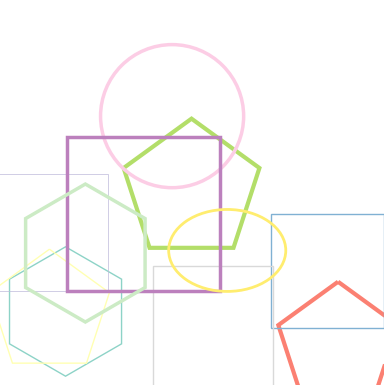[{"shape": "hexagon", "thickness": 1, "radius": 0.84, "center": [0.17, 0.191]}, {"shape": "pentagon", "thickness": 1, "radius": 0.82, "center": [0.128, 0.189]}, {"shape": "square", "thickness": 0.5, "radius": 0.76, "center": [0.128, 0.396]}, {"shape": "pentagon", "thickness": 3, "radius": 0.82, "center": [0.878, 0.105]}, {"shape": "square", "thickness": 1, "radius": 0.74, "center": [0.851, 0.296]}, {"shape": "pentagon", "thickness": 3, "radius": 0.93, "center": [0.497, 0.506]}, {"shape": "circle", "thickness": 2.5, "radius": 0.93, "center": [0.447, 0.698]}, {"shape": "square", "thickness": 1, "radius": 0.78, "center": [0.554, 0.152]}, {"shape": "square", "thickness": 2.5, "radius": 1.0, "center": [0.373, 0.444]}, {"shape": "hexagon", "thickness": 2.5, "radius": 0.9, "center": [0.222, 0.343]}, {"shape": "oval", "thickness": 2, "radius": 0.76, "center": [0.59, 0.349]}]